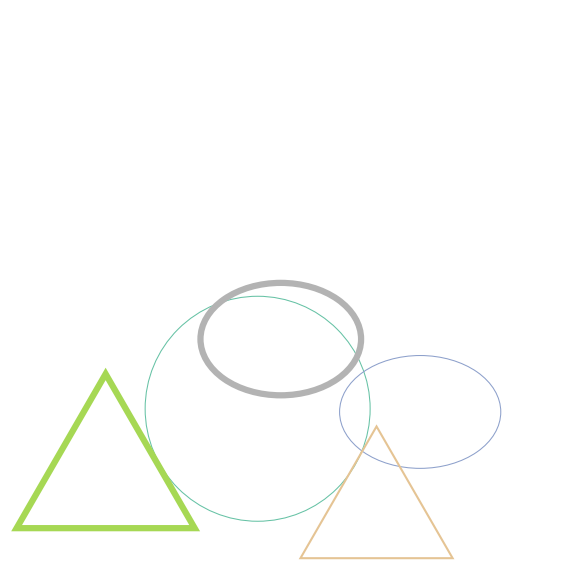[{"shape": "circle", "thickness": 0.5, "radius": 0.97, "center": [0.446, 0.291]}, {"shape": "oval", "thickness": 0.5, "radius": 0.7, "center": [0.728, 0.286]}, {"shape": "triangle", "thickness": 3, "radius": 0.89, "center": [0.183, 0.174]}, {"shape": "triangle", "thickness": 1, "radius": 0.76, "center": [0.652, 0.109]}, {"shape": "oval", "thickness": 3, "radius": 0.7, "center": [0.486, 0.412]}]